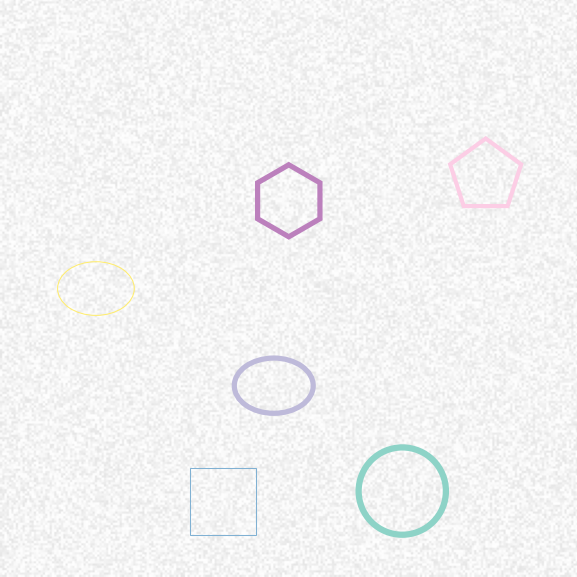[{"shape": "circle", "thickness": 3, "radius": 0.38, "center": [0.697, 0.149]}, {"shape": "oval", "thickness": 2.5, "radius": 0.34, "center": [0.474, 0.331]}, {"shape": "square", "thickness": 0.5, "radius": 0.29, "center": [0.386, 0.131]}, {"shape": "pentagon", "thickness": 2, "radius": 0.32, "center": [0.841, 0.695]}, {"shape": "hexagon", "thickness": 2.5, "radius": 0.31, "center": [0.5, 0.651]}, {"shape": "oval", "thickness": 0.5, "radius": 0.33, "center": [0.166, 0.499]}]